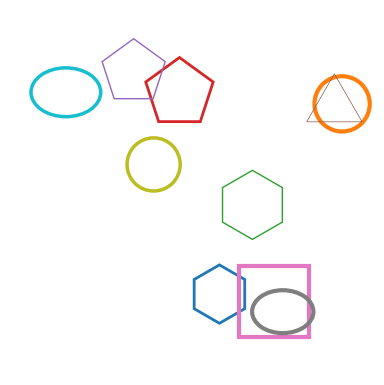[{"shape": "hexagon", "thickness": 2, "radius": 0.38, "center": [0.57, 0.236]}, {"shape": "circle", "thickness": 3, "radius": 0.36, "center": [0.889, 0.73]}, {"shape": "hexagon", "thickness": 1, "radius": 0.45, "center": [0.656, 0.468]}, {"shape": "pentagon", "thickness": 2, "radius": 0.46, "center": [0.466, 0.759]}, {"shape": "pentagon", "thickness": 1, "radius": 0.43, "center": [0.347, 0.813]}, {"shape": "triangle", "thickness": 0.5, "radius": 0.42, "center": [0.869, 0.725]}, {"shape": "square", "thickness": 3, "radius": 0.46, "center": [0.713, 0.217]}, {"shape": "oval", "thickness": 3, "radius": 0.4, "center": [0.734, 0.19]}, {"shape": "circle", "thickness": 2.5, "radius": 0.35, "center": [0.399, 0.573]}, {"shape": "oval", "thickness": 2.5, "radius": 0.45, "center": [0.171, 0.76]}]